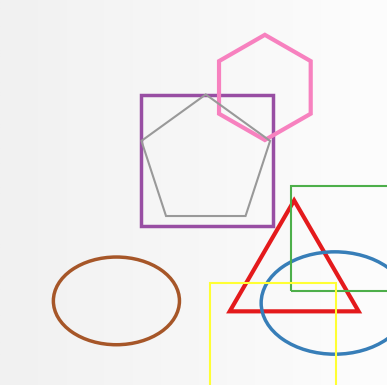[{"shape": "triangle", "thickness": 3, "radius": 0.96, "center": [0.759, 0.287]}, {"shape": "oval", "thickness": 2.5, "radius": 0.95, "center": [0.864, 0.213]}, {"shape": "square", "thickness": 1.5, "radius": 0.68, "center": [0.887, 0.381]}, {"shape": "square", "thickness": 2.5, "radius": 0.85, "center": [0.535, 0.583]}, {"shape": "square", "thickness": 1.5, "radius": 0.81, "center": [0.705, 0.102]}, {"shape": "oval", "thickness": 2.5, "radius": 0.81, "center": [0.3, 0.218]}, {"shape": "hexagon", "thickness": 3, "radius": 0.68, "center": [0.684, 0.773]}, {"shape": "pentagon", "thickness": 1.5, "radius": 0.87, "center": [0.531, 0.58]}]